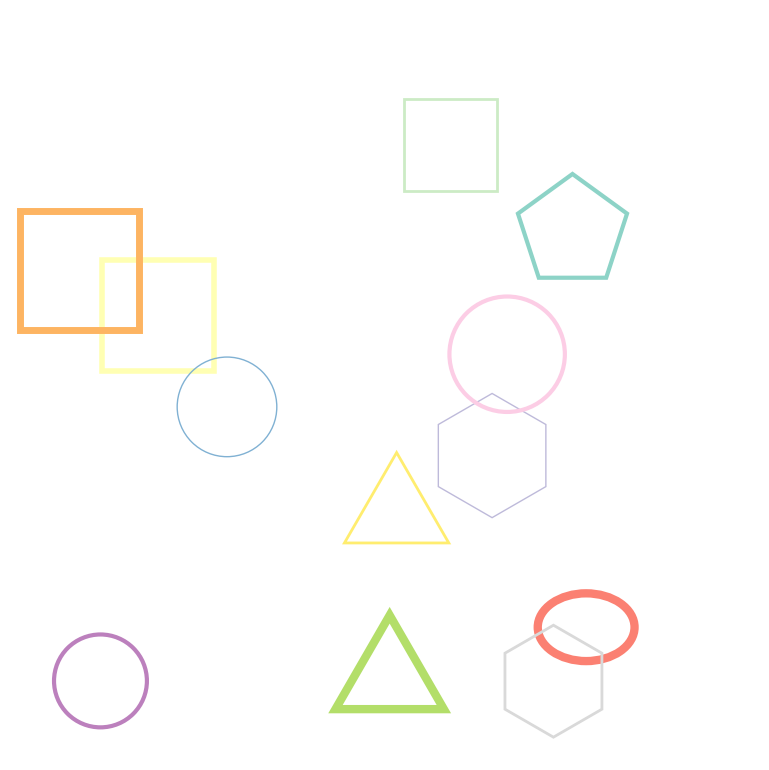[{"shape": "pentagon", "thickness": 1.5, "radius": 0.37, "center": [0.743, 0.7]}, {"shape": "square", "thickness": 2, "radius": 0.36, "center": [0.205, 0.59]}, {"shape": "hexagon", "thickness": 0.5, "radius": 0.4, "center": [0.639, 0.408]}, {"shape": "oval", "thickness": 3, "radius": 0.31, "center": [0.761, 0.185]}, {"shape": "circle", "thickness": 0.5, "radius": 0.32, "center": [0.295, 0.472]}, {"shape": "square", "thickness": 2.5, "radius": 0.39, "center": [0.103, 0.648]}, {"shape": "triangle", "thickness": 3, "radius": 0.41, "center": [0.506, 0.12]}, {"shape": "circle", "thickness": 1.5, "radius": 0.37, "center": [0.659, 0.54]}, {"shape": "hexagon", "thickness": 1, "radius": 0.36, "center": [0.719, 0.115]}, {"shape": "circle", "thickness": 1.5, "radius": 0.3, "center": [0.13, 0.116]}, {"shape": "square", "thickness": 1, "radius": 0.3, "center": [0.585, 0.812]}, {"shape": "triangle", "thickness": 1, "radius": 0.39, "center": [0.515, 0.334]}]